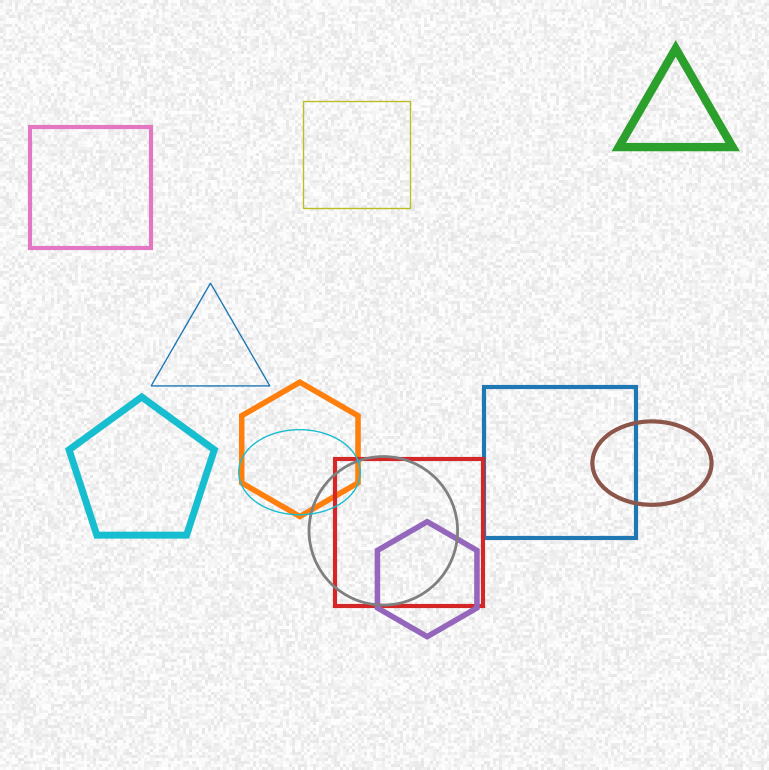[{"shape": "square", "thickness": 1.5, "radius": 0.49, "center": [0.727, 0.399]}, {"shape": "triangle", "thickness": 0.5, "radius": 0.45, "center": [0.273, 0.543]}, {"shape": "hexagon", "thickness": 2, "radius": 0.44, "center": [0.389, 0.416]}, {"shape": "triangle", "thickness": 3, "radius": 0.43, "center": [0.878, 0.852]}, {"shape": "square", "thickness": 1.5, "radius": 0.48, "center": [0.532, 0.309]}, {"shape": "hexagon", "thickness": 2, "radius": 0.37, "center": [0.555, 0.248]}, {"shape": "oval", "thickness": 1.5, "radius": 0.39, "center": [0.847, 0.399]}, {"shape": "square", "thickness": 1.5, "radius": 0.39, "center": [0.117, 0.757]}, {"shape": "circle", "thickness": 1, "radius": 0.48, "center": [0.498, 0.311]}, {"shape": "square", "thickness": 0.5, "radius": 0.35, "center": [0.463, 0.799]}, {"shape": "pentagon", "thickness": 2.5, "radius": 0.5, "center": [0.184, 0.385]}, {"shape": "oval", "thickness": 0.5, "radius": 0.39, "center": [0.389, 0.387]}]